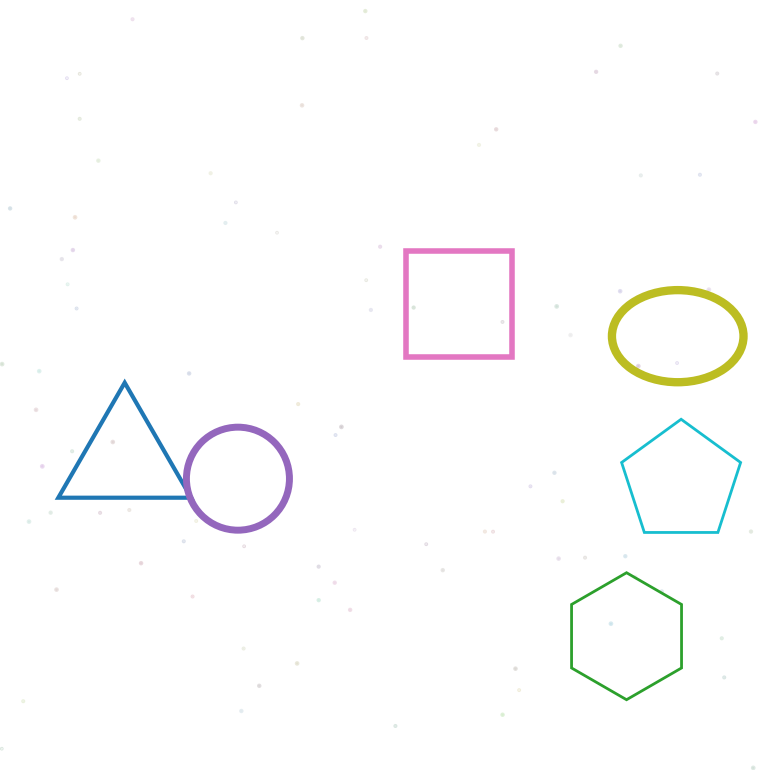[{"shape": "triangle", "thickness": 1.5, "radius": 0.5, "center": [0.162, 0.403]}, {"shape": "hexagon", "thickness": 1, "radius": 0.41, "center": [0.814, 0.174]}, {"shape": "circle", "thickness": 2.5, "radius": 0.33, "center": [0.309, 0.378]}, {"shape": "square", "thickness": 2, "radius": 0.34, "center": [0.596, 0.605]}, {"shape": "oval", "thickness": 3, "radius": 0.43, "center": [0.88, 0.563]}, {"shape": "pentagon", "thickness": 1, "radius": 0.41, "center": [0.885, 0.374]}]